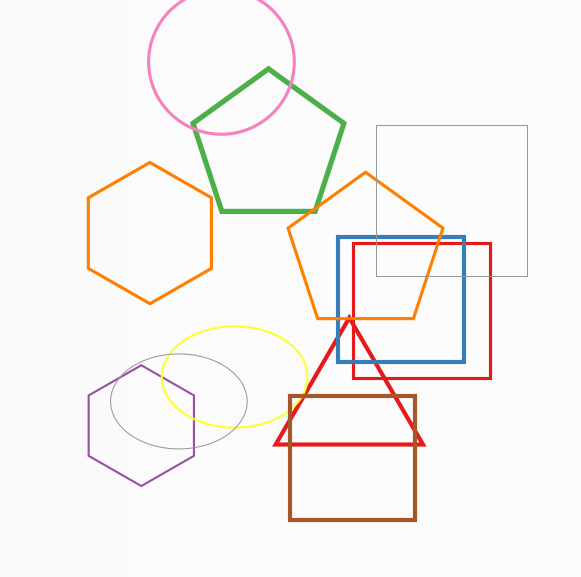[{"shape": "square", "thickness": 1.5, "radius": 0.59, "center": [0.725, 0.461]}, {"shape": "triangle", "thickness": 2, "radius": 0.73, "center": [0.601, 0.303]}, {"shape": "square", "thickness": 2, "radius": 0.54, "center": [0.69, 0.481]}, {"shape": "pentagon", "thickness": 2.5, "radius": 0.68, "center": [0.462, 0.743]}, {"shape": "hexagon", "thickness": 1, "radius": 0.52, "center": [0.243, 0.262]}, {"shape": "hexagon", "thickness": 1.5, "radius": 0.61, "center": [0.258, 0.596]}, {"shape": "pentagon", "thickness": 1.5, "radius": 0.7, "center": [0.629, 0.561]}, {"shape": "oval", "thickness": 1, "radius": 0.63, "center": [0.404, 0.346]}, {"shape": "square", "thickness": 2, "radius": 0.54, "center": [0.607, 0.207]}, {"shape": "circle", "thickness": 1.5, "radius": 0.63, "center": [0.381, 0.892]}, {"shape": "square", "thickness": 0.5, "radius": 0.65, "center": [0.777, 0.652]}, {"shape": "oval", "thickness": 0.5, "radius": 0.59, "center": [0.308, 0.304]}]